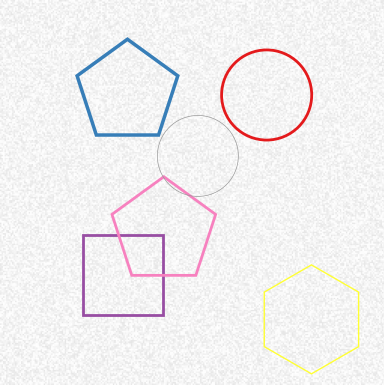[{"shape": "circle", "thickness": 2, "radius": 0.59, "center": [0.693, 0.753]}, {"shape": "pentagon", "thickness": 2.5, "radius": 0.69, "center": [0.331, 0.761]}, {"shape": "square", "thickness": 2, "radius": 0.52, "center": [0.32, 0.286]}, {"shape": "hexagon", "thickness": 1, "radius": 0.71, "center": [0.809, 0.17]}, {"shape": "pentagon", "thickness": 2, "radius": 0.71, "center": [0.425, 0.399]}, {"shape": "circle", "thickness": 0.5, "radius": 0.53, "center": [0.514, 0.595]}]